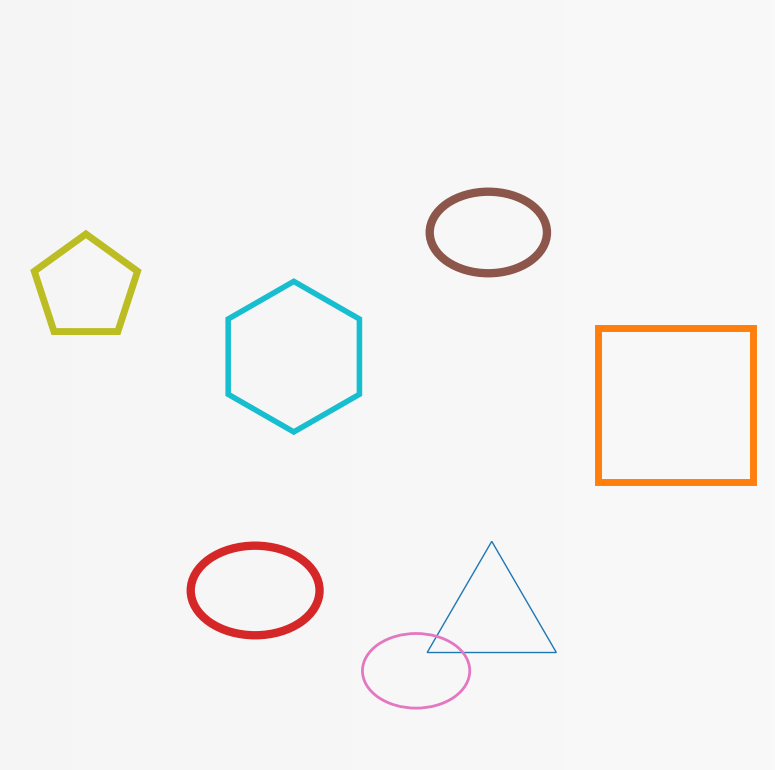[{"shape": "triangle", "thickness": 0.5, "radius": 0.48, "center": [0.635, 0.201]}, {"shape": "square", "thickness": 2.5, "radius": 0.5, "center": [0.872, 0.474]}, {"shape": "oval", "thickness": 3, "radius": 0.42, "center": [0.329, 0.233]}, {"shape": "oval", "thickness": 3, "radius": 0.38, "center": [0.63, 0.698]}, {"shape": "oval", "thickness": 1, "radius": 0.35, "center": [0.537, 0.129]}, {"shape": "pentagon", "thickness": 2.5, "radius": 0.35, "center": [0.111, 0.626]}, {"shape": "hexagon", "thickness": 2, "radius": 0.49, "center": [0.379, 0.537]}]